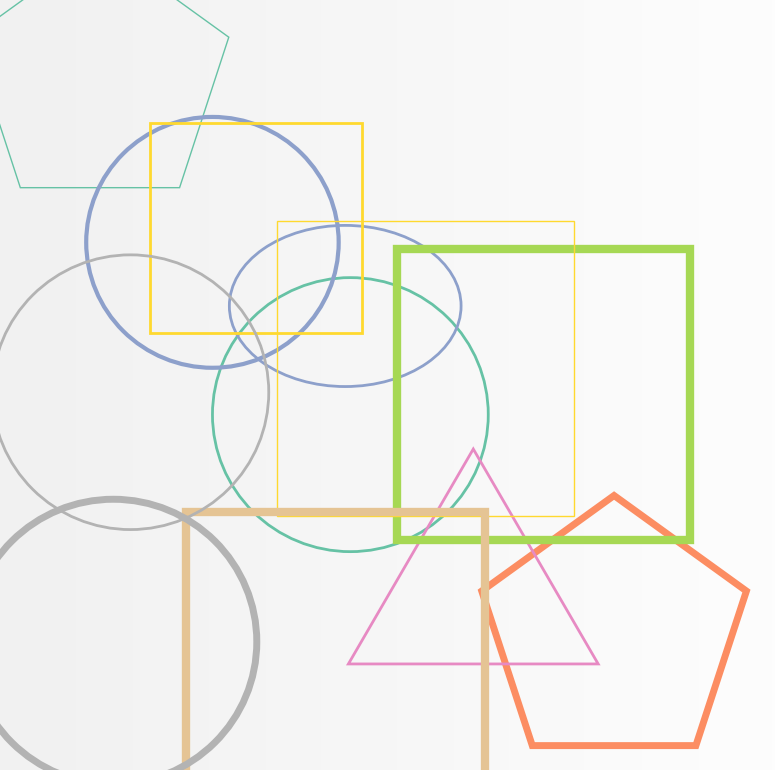[{"shape": "circle", "thickness": 1, "radius": 0.89, "center": [0.452, 0.462]}, {"shape": "pentagon", "thickness": 0.5, "radius": 0.87, "center": [0.129, 0.898]}, {"shape": "pentagon", "thickness": 2.5, "radius": 0.9, "center": [0.792, 0.177]}, {"shape": "circle", "thickness": 1.5, "radius": 0.81, "center": [0.274, 0.685]}, {"shape": "oval", "thickness": 1, "radius": 0.75, "center": [0.445, 0.603]}, {"shape": "triangle", "thickness": 1, "radius": 0.93, "center": [0.611, 0.231]}, {"shape": "square", "thickness": 3, "radius": 0.94, "center": [0.702, 0.488]}, {"shape": "square", "thickness": 0.5, "radius": 0.96, "center": [0.549, 0.521]}, {"shape": "square", "thickness": 1, "radius": 0.68, "center": [0.331, 0.704]}, {"shape": "square", "thickness": 3, "radius": 0.97, "center": [0.433, 0.142]}, {"shape": "circle", "thickness": 2.5, "radius": 0.93, "center": [0.146, 0.167]}, {"shape": "circle", "thickness": 1, "radius": 0.89, "center": [0.168, 0.491]}]